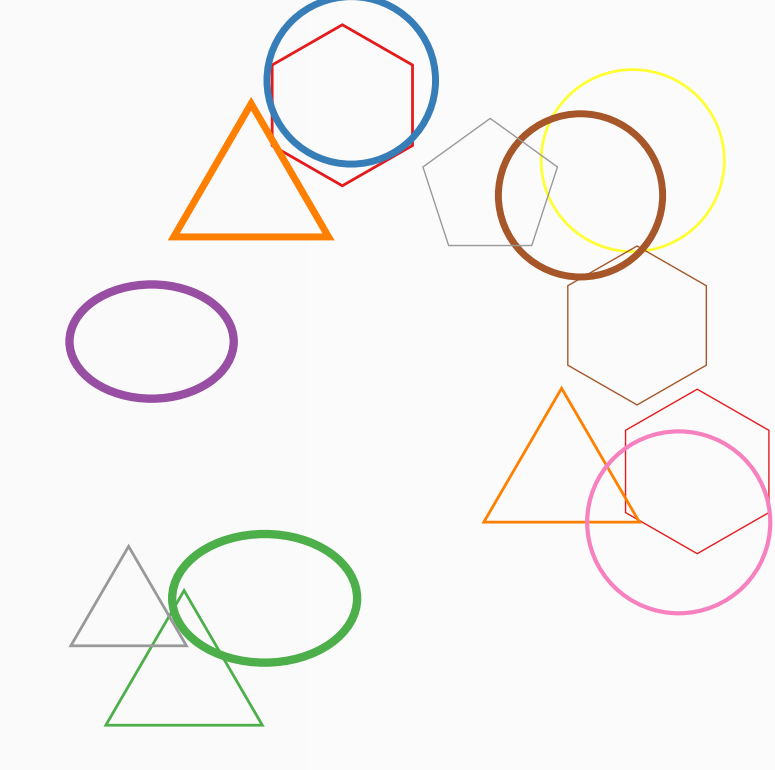[{"shape": "hexagon", "thickness": 1, "radius": 0.52, "center": [0.442, 0.863]}, {"shape": "hexagon", "thickness": 0.5, "radius": 0.53, "center": [0.9, 0.388]}, {"shape": "circle", "thickness": 2.5, "radius": 0.54, "center": [0.453, 0.896]}, {"shape": "triangle", "thickness": 1, "radius": 0.58, "center": [0.238, 0.116]}, {"shape": "oval", "thickness": 3, "radius": 0.6, "center": [0.341, 0.223]}, {"shape": "oval", "thickness": 3, "radius": 0.53, "center": [0.196, 0.556]}, {"shape": "triangle", "thickness": 2.5, "radius": 0.58, "center": [0.324, 0.75]}, {"shape": "triangle", "thickness": 1, "radius": 0.58, "center": [0.725, 0.38]}, {"shape": "circle", "thickness": 1, "radius": 0.59, "center": [0.816, 0.791]}, {"shape": "hexagon", "thickness": 0.5, "radius": 0.52, "center": [0.822, 0.577]}, {"shape": "circle", "thickness": 2.5, "radius": 0.53, "center": [0.749, 0.746]}, {"shape": "circle", "thickness": 1.5, "radius": 0.59, "center": [0.876, 0.322]}, {"shape": "pentagon", "thickness": 0.5, "radius": 0.46, "center": [0.633, 0.755]}, {"shape": "triangle", "thickness": 1, "radius": 0.43, "center": [0.166, 0.204]}]